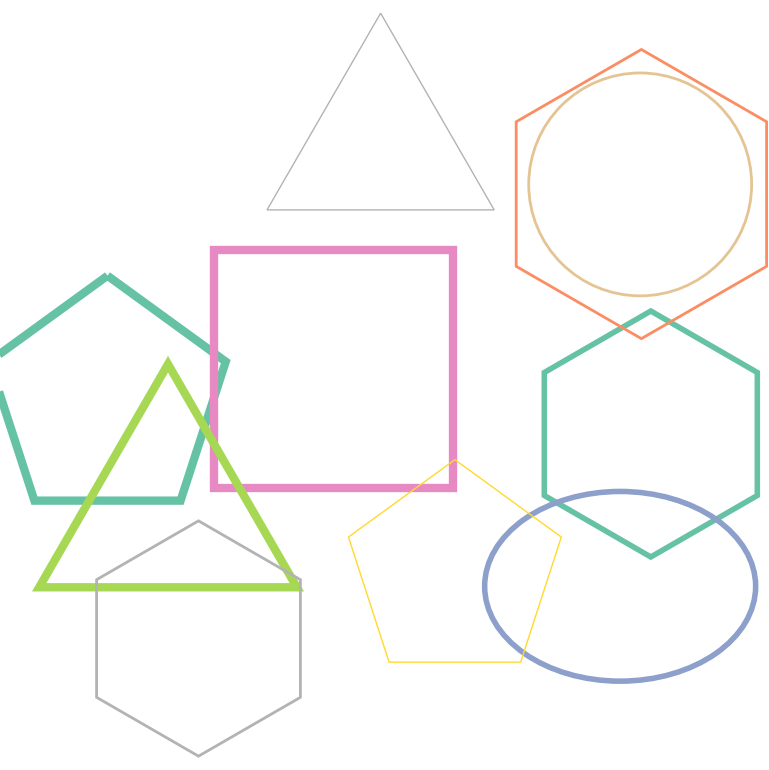[{"shape": "hexagon", "thickness": 2, "radius": 0.8, "center": [0.845, 0.436]}, {"shape": "pentagon", "thickness": 3, "radius": 0.81, "center": [0.14, 0.48]}, {"shape": "hexagon", "thickness": 1, "radius": 0.94, "center": [0.833, 0.748]}, {"shape": "oval", "thickness": 2, "radius": 0.88, "center": [0.805, 0.239]}, {"shape": "square", "thickness": 3, "radius": 0.77, "center": [0.433, 0.521]}, {"shape": "triangle", "thickness": 3, "radius": 0.97, "center": [0.218, 0.334]}, {"shape": "pentagon", "thickness": 0.5, "radius": 0.73, "center": [0.591, 0.258]}, {"shape": "circle", "thickness": 1, "radius": 0.72, "center": [0.831, 0.761]}, {"shape": "triangle", "thickness": 0.5, "radius": 0.85, "center": [0.494, 0.813]}, {"shape": "hexagon", "thickness": 1, "radius": 0.76, "center": [0.258, 0.171]}]